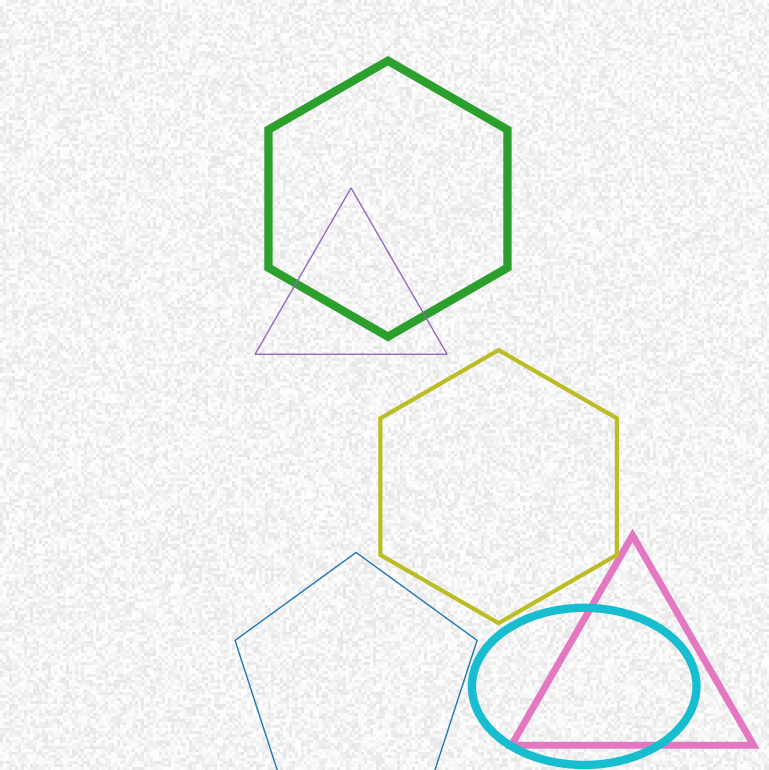[{"shape": "pentagon", "thickness": 0.5, "radius": 0.83, "center": [0.462, 0.117]}, {"shape": "hexagon", "thickness": 3, "radius": 0.9, "center": [0.504, 0.742]}, {"shape": "triangle", "thickness": 0.5, "radius": 0.72, "center": [0.456, 0.612]}, {"shape": "triangle", "thickness": 2.5, "radius": 0.91, "center": [0.821, 0.123]}, {"shape": "hexagon", "thickness": 1.5, "radius": 0.89, "center": [0.648, 0.368]}, {"shape": "oval", "thickness": 3, "radius": 0.73, "center": [0.759, 0.109]}]